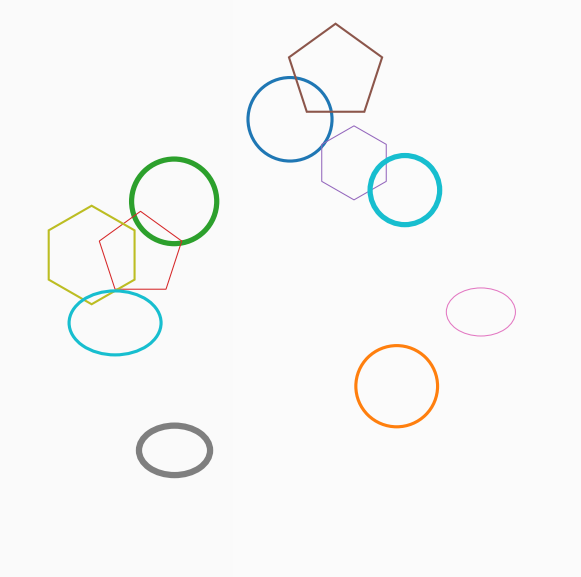[{"shape": "circle", "thickness": 1.5, "radius": 0.36, "center": [0.499, 0.793]}, {"shape": "circle", "thickness": 1.5, "radius": 0.35, "center": [0.683, 0.33]}, {"shape": "circle", "thickness": 2.5, "radius": 0.37, "center": [0.3, 0.65]}, {"shape": "pentagon", "thickness": 0.5, "radius": 0.37, "center": [0.242, 0.559]}, {"shape": "hexagon", "thickness": 0.5, "radius": 0.32, "center": [0.609, 0.717]}, {"shape": "pentagon", "thickness": 1, "radius": 0.42, "center": [0.577, 0.874]}, {"shape": "oval", "thickness": 0.5, "radius": 0.3, "center": [0.827, 0.459]}, {"shape": "oval", "thickness": 3, "radius": 0.31, "center": [0.3, 0.219]}, {"shape": "hexagon", "thickness": 1, "radius": 0.43, "center": [0.158, 0.558]}, {"shape": "circle", "thickness": 2.5, "radius": 0.3, "center": [0.697, 0.67]}, {"shape": "oval", "thickness": 1.5, "radius": 0.4, "center": [0.198, 0.44]}]